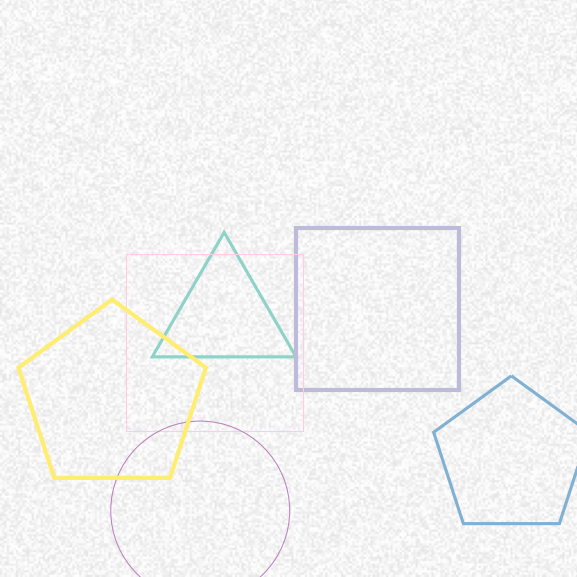[{"shape": "triangle", "thickness": 1.5, "radius": 0.72, "center": [0.388, 0.453]}, {"shape": "square", "thickness": 2, "radius": 0.7, "center": [0.654, 0.464]}, {"shape": "pentagon", "thickness": 1.5, "radius": 0.71, "center": [0.885, 0.207]}, {"shape": "square", "thickness": 0.5, "radius": 0.77, "center": [0.371, 0.405]}, {"shape": "circle", "thickness": 0.5, "radius": 0.77, "center": [0.347, 0.115]}, {"shape": "pentagon", "thickness": 2, "radius": 0.85, "center": [0.194, 0.31]}]